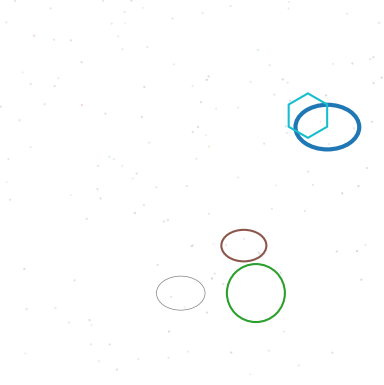[{"shape": "oval", "thickness": 3, "radius": 0.41, "center": [0.85, 0.67]}, {"shape": "circle", "thickness": 1.5, "radius": 0.38, "center": [0.665, 0.239]}, {"shape": "oval", "thickness": 1.5, "radius": 0.29, "center": [0.633, 0.362]}, {"shape": "oval", "thickness": 0.5, "radius": 0.32, "center": [0.469, 0.239]}, {"shape": "hexagon", "thickness": 1.5, "radius": 0.29, "center": [0.8, 0.7]}]